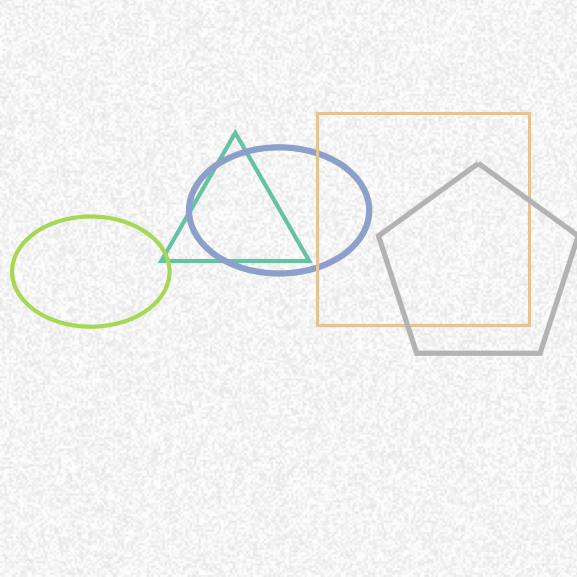[{"shape": "triangle", "thickness": 2, "radius": 0.74, "center": [0.407, 0.621]}, {"shape": "oval", "thickness": 3, "radius": 0.78, "center": [0.483, 0.635]}, {"shape": "oval", "thickness": 2, "radius": 0.68, "center": [0.157, 0.529]}, {"shape": "square", "thickness": 1.5, "radius": 0.92, "center": [0.732, 0.62]}, {"shape": "pentagon", "thickness": 2.5, "radius": 0.91, "center": [0.828, 0.534]}]